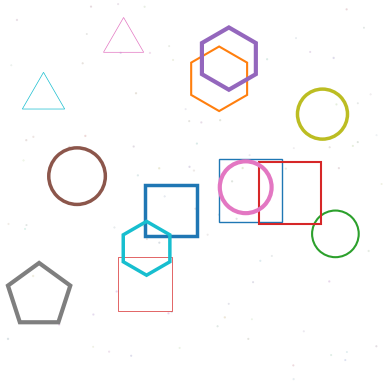[{"shape": "square", "thickness": 2.5, "radius": 0.33, "center": [0.444, 0.453]}, {"shape": "square", "thickness": 1, "radius": 0.41, "center": [0.65, 0.505]}, {"shape": "hexagon", "thickness": 1.5, "radius": 0.42, "center": [0.569, 0.795]}, {"shape": "circle", "thickness": 1.5, "radius": 0.3, "center": [0.871, 0.393]}, {"shape": "square", "thickness": 0.5, "radius": 0.35, "center": [0.376, 0.262]}, {"shape": "square", "thickness": 1.5, "radius": 0.4, "center": [0.752, 0.499]}, {"shape": "hexagon", "thickness": 3, "radius": 0.4, "center": [0.595, 0.848]}, {"shape": "circle", "thickness": 2.5, "radius": 0.37, "center": [0.2, 0.542]}, {"shape": "circle", "thickness": 3, "radius": 0.34, "center": [0.638, 0.514]}, {"shape": "triangle", "thickness": 0.5, "radius": 0.3, "center": [0.321, 0.894]}, {"shape": "pentagon", "thickness": 3, "radius": 0.43, "center": [0.102, 0.232]}, {"shape": "circle", "thickness": 2.5, "radius": 0.32, "center": [0.838, 0.704]}, {"shape": "hexagon", "thickness": 2.5, "radius": 0.35, "center": [0.381, 0.355]}, {"shape": "triangle", "thickness": 0.5, "radius": 0.32, "center": [0.113, 0.749]}]